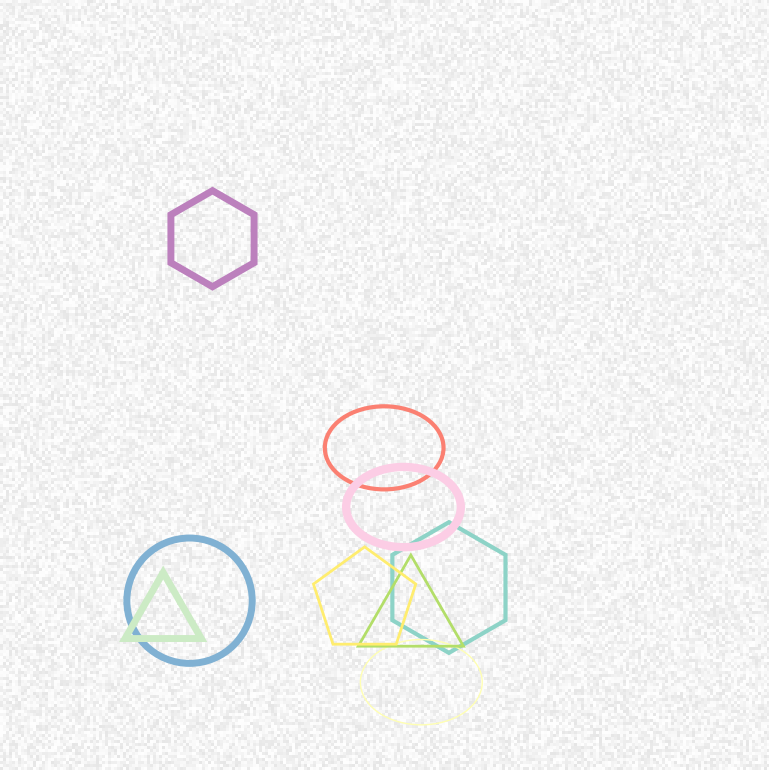[{"shape": "hexagon", "thickness": 1.5, "radius": 0.42, "center": [0.583, 0.237]}, {"shape": "oval", "thickness": 0.5, "radius": 0.4, "center": [0.547, 0.114]}, {"shape": "oval", "thickness": 1.5, "radius": 0.39, "center": [0.499, 0.418]}, {"shape": "circle", "thickness": 2.5, "radius": 0.41, "center": [0.246, 0.22]}, {"shape": "triangle", "thickness": 1, "radius": 0.39, "center": [0.534, 0.2]}, {"shape": "oval", "thickness": 3, "radius": 0.37, "center": [0.524, 0.341]}, {"shape": "hexagon", "thickness": 2.5, "radius": 0.31, "center": [0.276, 0.69]}, {"shape": "triangle", "thickness": 2.5, "radius": 0.29, "center": [0.212, 0.199]}, {"shape": "pentagon", "thickness": 1, "radius": 0.35, "center": [0.474, 0.22]}]